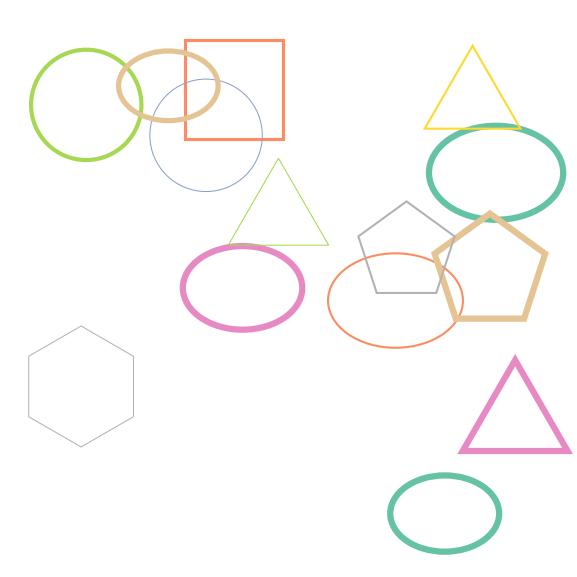[{"shape": "oval", "thickness": 3, "radius": 0.47, "center": [0.77, 0.11]}, {"shape": "oval", "thickness": 3, "radius": 0.58, "center": [0.859, 0.7]}, {"shape": "square", "thickness": 1.5, "radius": 0.43, "center": [0.405, 0.844]}, {"shape": "oval", "thickness": 1, "radius": 0.58, "center": [0.685, 0.479]}, {"shape": "circle", "thickness": 0.5, "radius": 0.49, "center": [0.357, 0.765]}, {"shape": "triangle", "thickness": 3, "radius": 0.52, "center": [0.892, 0.271]}, {"shape": "oval", "thickness": 3, "radius": 0.52, "center": [0.42, 0.501]}, {"shape": "triangle", "thickness": 0.5, "radius": 0.5, "center": [0.482, 0.625]}, {"shape": "circle", "thickness": 2, "radius": 0.48, "center": [0.149, 0.818]}, {"shape": "triangle", "thickness": 1, "radius": 0.48, "center": [0.818, 0.824]}, {"shape": "oval", "thickness": 2.5, "radius": 0.43, "center": [0.292, 0.851]}, {"shape": "pentagon", "thickness": 3, "radius": 0.5, "center": [0.848, 0.529]}, {"shape": "hexagon", "thickness": 0.5, "radius": 0.52, "center": [0.14, 0.33]}, {"shape": "pentagon", "thickness": 1, "radius": 0.44, "center": [0.704, 0.563]}]